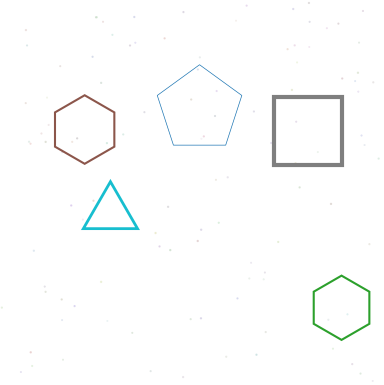[{"shape": "pentagon", "thickness": 0.5, "radius": 0.58, "center": [0.518, 0.716]}, {"shape": "hexagon", "thickness": 1.5, "radius": 0.42, "center": [0.887, 0.201]}, {"shape": "hexagon", "thickness": 1.5, "radius": 0.45, "center": [0.22, 0.664]}, {"shape": "square", "thickness": 3, "radius": 0.45, "center": [0.8, 0.659]}, {"shape": "triangle", "thickness": 2, "radius": 0.41, "center": [0.287, 0.447]}]